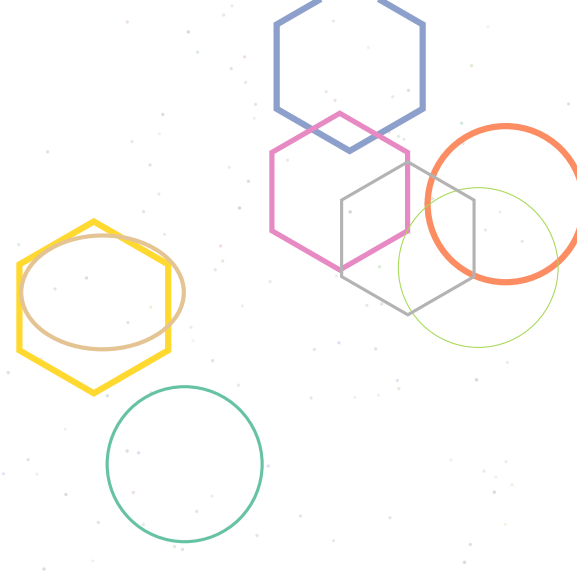[{"shape": "circle", "thickness": 1.5, "radius": 0.67, "center": [0.32, 0.195]}, {"shape": "circle", "thickness": 3, "radius": 0.68, "center": [0.876, 0.646]}, {"shape": "hexagon", "thickness": 3, "radius": 0.73, "center": [0.605, 0.884]}, {"shape": "hexagon", "thickness": 2.5, "radius": 0.68, "center": [0.588, 0.667]}, {"shape": "circle", "thickness": 0.5, "radius": 0.69, "center": [0.828, 0.536]}, {"shape": "hexagon", "thickness": 3, "radius": 0.74, "center": [0.162, 0.467]}, {"shape": "oval", "thickness": 2, "radius": 0.7, "center": [0.178, 0.493]}, {"shape": "hexagon", "thickness": 1.5, "radius": 0.66, "center": [0.706, 0.586]}]